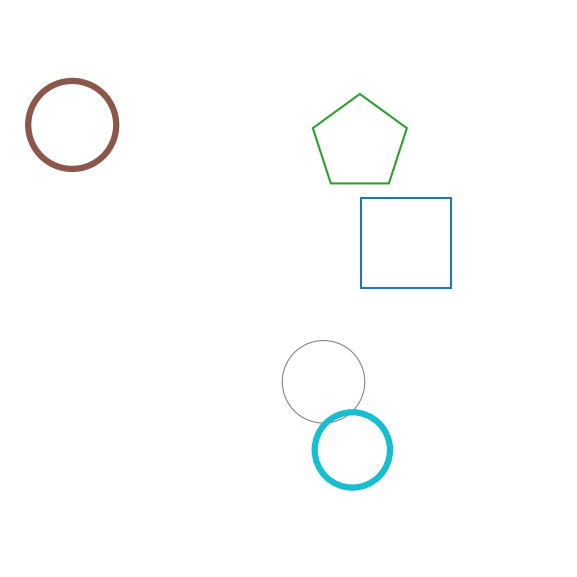[{"shape": "square", "thickness": 1, "radius": 0.39, "center": [0.703, 0.578]}, {"shape": "pentagon", "thickness": 1, "radius": 0.43, "center": [0.623, 0.751]}, {"shape": "circle", "thickness": 3, "radius": 0.38, "center": [0.125, 0.783]}, {"shape": "circle", "thickness": 0.5, "radius": 0.36, "center": [0.56, 0.338]}, {"shape": "circle", "thickness": 3, "radius": 0.33, "center": [0.61, 0.22]}]